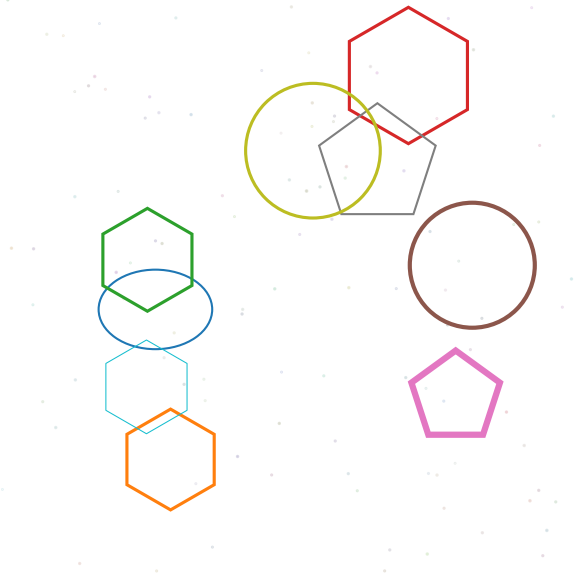[{"shape": "oval", "thickness": 1, "radius": 0.49, "center": [0.269, 0.463]}, {"shape": "hexagon", "thickness": 1.5, "radius": 0.44, "center": [0.295, 0.203]}, {"shape": "hexagon", "thickness": 1.5, "radius": 0.45, "center": [0.255, 0.549]}, {"shape": "hexagon", "thickness": 1.5, "radius": 0.59, "center": [0.707, 0.868]}, {"shape": "circle", "thickness": 2, "radius": 0.54, "center": [0.818, 0.54]}, {"shape": "pentagon", "thickness": 3, "radius": 0.4, "center": [0.789, 0.312]}, {"shape": "pentagon", "thickness": 1, "radius": 0.53, "center": [0.653, 0.714]}, {"shape": "circle", "thickness": 1.5, "radius": 0.58, "center": [0.542, 0.738]}, {"shape": "hexagon", "thickness": 0.5, "radius": 0.41, "center": [0.254, 0.329]}]